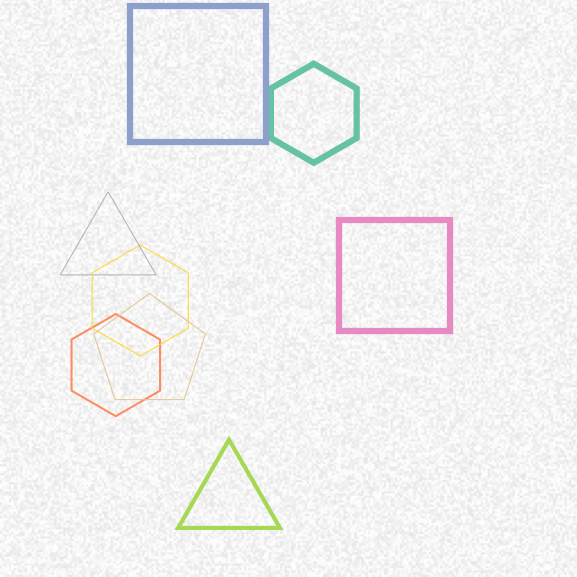[{"shape": "hexagon", "thickness": 3, "radius": 0.43, "center": [0.543, 0.803]}, {"shape": "hexagon", "thickness": 1, "radius": 0.44, "center": [0.201, 0.367]}, {"shape": "square", "thickness": 3, "radius": 0.59, "center": [0.343, 0.871]}, {"shape": "square", "thickness": 3, "radius": 0.48, "center": [0.684, 0.522]}, {"shape": "triangle", "thickness": 2, "radius": 0.51, "center": [0.397, 0.136]}, {"shape": "hexagon", "thickness": 0.5, "radius": 0.48, "center": [0.243, 0.479]}, {"shape": "pentagon", "thickness": 0.5, "radius": 0.51, "center": [0.259, 0.389]}, {"shape": "triangle", "thickness": 0.5, "radius": 0.48, "center": [0.187, 0.571]}]